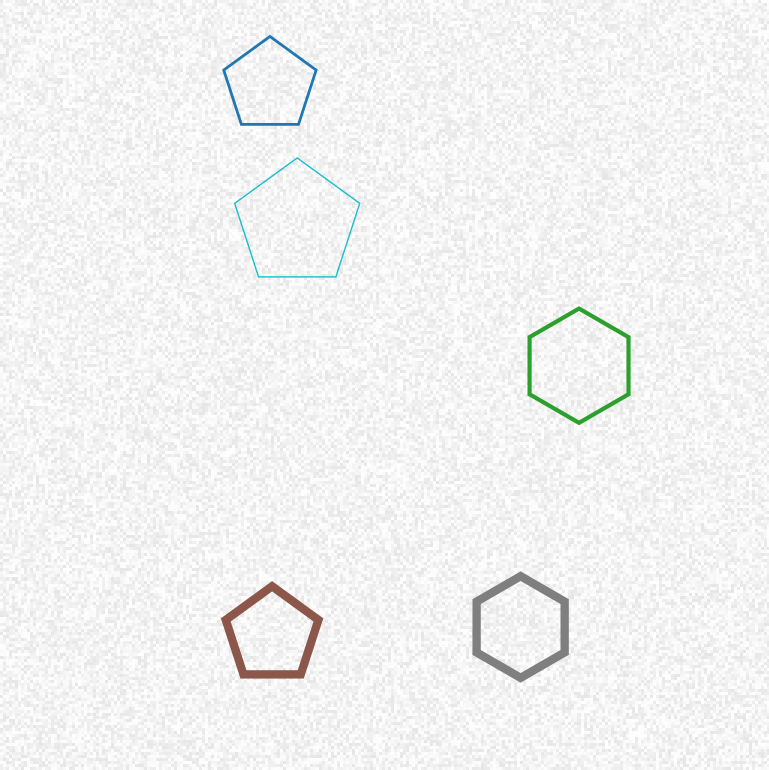[{"shape": "pentagon", "thickness": 1, "radius": 0.32, "center": [0.351, 0.89]}, {"shape": "hexagon", "thickness": 1.5, "radius": 0.37, "center": [0.752, 0.525]}, {"shape": "pentagon", "thickness": 3, "radius": 0.32, "center": [0.353, 0.175]}, {"shape": "hexagon", "thickness": 3, "radius": 0.33, "center": [0.676, 0.186]}, {"shape": "pentagon", "thickness": 0.5, "radius": 0.43, "center": [0.386, 0.709]}]